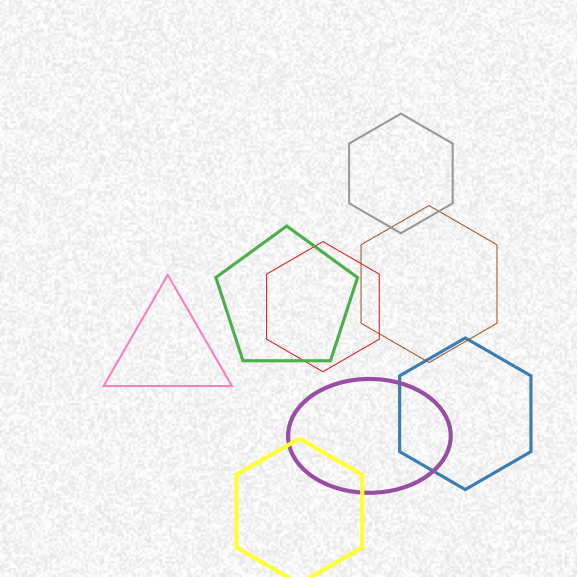[{"shape": "hexagon", "thickness": 0.5, "radius": 0.56, "center": [0.559, 0.468]}, {"shape": "hexagon", "thickness": 1.5, "radius": 0.66, "center": [0.806, 0.283]}, {"shape": "pentagon", "thickness": 1.5, "radius": 0.64, "center": [0.496, 0.479]}, {"shape": "oval", "thickness": 2, "radius": 0.7, "center": [0.64, 0.244]}, {"shape": "hexagon", "thickness": 2, "radius": 0.63, "center": [0.518, 0.114]}, {"shape": "hexagon", "thickness": 0.5, "radius": 0.68, "center": [0.743, 0.507]}, {"shape": "triangle", "thickness": 1, "radius": 0.64, "center": [0.291, 0.395]}, {"shape": "hexagon", "thickness": 1, "radius": 0.52, "center": [0.694, 0.699]}]